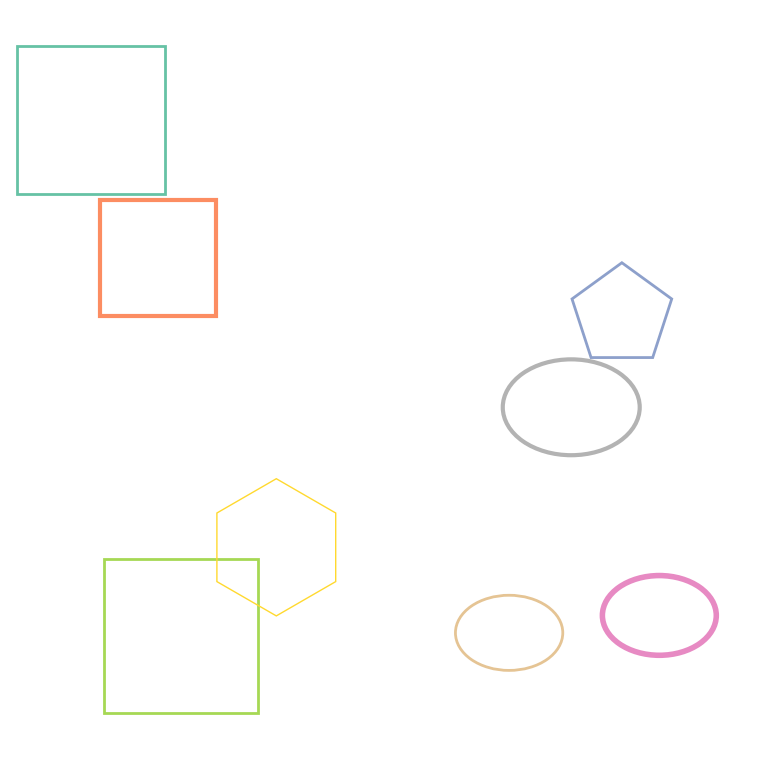[{"shape": "square", "thickness": 1, "radius": 0.48, "center": [0.118, 0.844]}, {"shape": "square", "thickness": 1.5, "radius": 0.37, "center": [0.205, 0.665]}, {"shape": "pentagon", "thickness": 1, "radius": 0.34, "center": [0.808, 0.591]}, {"shape": "oval", "thickness": 2, "radius": 0.37, "center": [0.856, 0.201]}, {"shape": "square", "thickness": 1, "radius": 0.5, "center": [0.235, 0.174]}, {"shape": "hexagon", "thickness": 0.5, "radius": 0.45, "center": [0.359, 0.289]}, {"shape": "oval", "thickness": 1, "radius": 0.35, "center": [0.661, 0.178]}, {"shape": "oval", "thickness": 1.5, "radius": 0.44, "center": [0.742, 0.471]}]